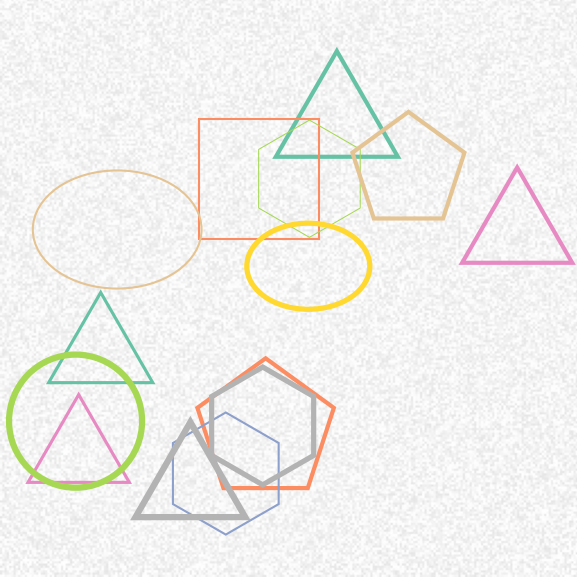[{"shape": "triangle", "thickness": 1.5, "radius": 0.52, "center": [0.174, 0.389]}, {"shape": "triangle", "thickness": 2, "radius": 0.61, "center": [0.583, 0.789]}, {"shape": "pentagon", "thickness": 2, "radius": 0.62, "center": [0.46, 0.254]}, {"shape": "square", "thickness": 1, "radius": 0.52, "center": [0.448, 0.689]}, {"shape": "hexagon", "thickness": 1, "radius": 0.53, "center": [0.391, 0.179]}, {"shape": "triangle", "thickness": 1.5, "radius": 0.51, "center": [0.136, 0.215]}, {"shape": "triangle", "thickness": 2, "radius": 0.55, "center": [0.896, 0.599]}, {"shape": "circle", "thickness": 3, "radius": 0.58, "center": [0.131, 0.27]}, {"shape": "hexagon", "thickness": 0.5, "radius": 0.51, "center": [0.536, 0.69]}, {"shape": "oval", "thickness": 2.5, "radius": 0.53, "center": [0.534, 0.538]}, {"shape": "pentagon", "thickness": 2, "radius": 0.51, "center": [0.707, 0.703]}, {"shape": "oval", "thickness": 1, "radius": 0.73, "center": [0.203, 0.602]}, {"shape": "triangle", "thickness": 3, "radius": 0.55, "center": [0.33, 0.159]}, {"shape": "hexagon", "thickness": 2.5, "radius": 0.51, "center": [0.455, 0.262]}]